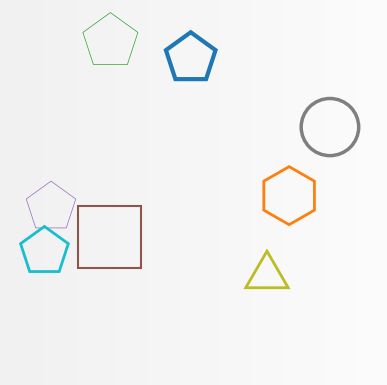[{"shape": "pentagon", "thickness": 3, "radius": 0.34, "center": [0.492, 0.849]}, {"shape": "hexagon", "thickness": 2, "radius": 0.38, "center": [0.746, 0.492]}, {"shape": "pentagon", "thickness": 0.5, "radius": 0.37, "center": [0.285, 0.893]}, {"shape": "pentagon", "thickness": 0.5, "radius": 0.34, "center": [0.132, 0.462]}, {"shape": "square", "thickness": 1.5, "radius": 0.41, "center": [0.282, 0.384]}, {"shape": "circle", "thickness": 2.5, "radius": 0.37, "center": [0.851, 0.67]}, {"shape": "triangle", "thickness": 2, "radius": 0.32, "center": [0.689, 0.284]}, {"shape": "pentagon", "thickness": 2, "radius": 0.32, "center": [0.115, 0.347]}]